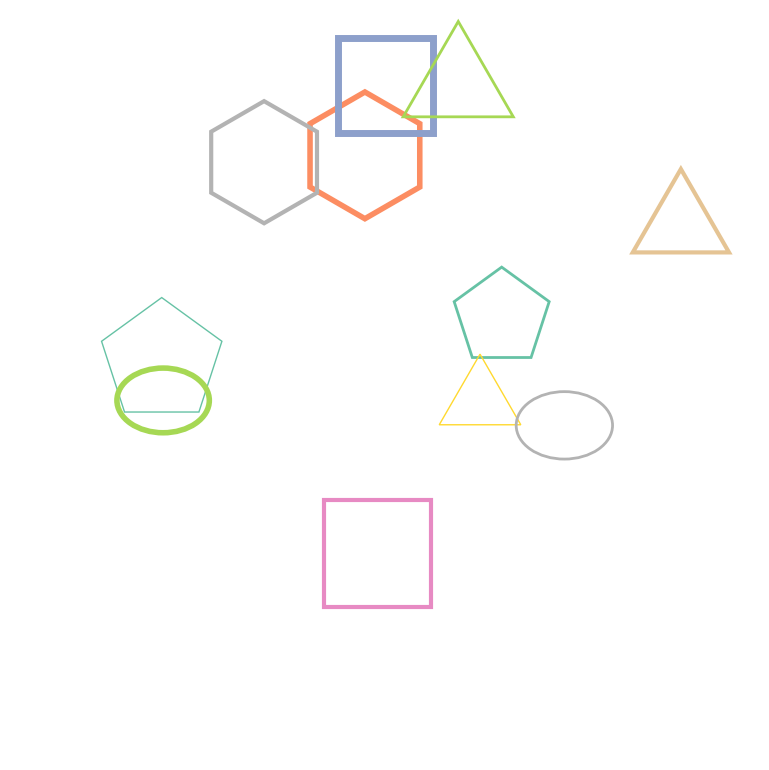[{"shape": "pentagon", "thickness": 1, "radius": 0.32, "center": [0.652, 0.588]}, {"shape": "pentagon", "thickness": 0.5, "radius": 0.41, "center": [0.21, 0.531]}, {"shape": "hexagon", "thickness": 2, "radius": 0.41, "center": [0.474, 0.798]}, {"shape": "square", "thickness": 2.5, "radius": 0.31, "center": [0.5, 0.889]}, {"shape": "square", "thickness": 1.5, "radius": 0.35, "center": [0.49, 0.282]}, {"shape": "oval", "thickness": 2, "radius": 0.3, "center": [0.212, 0.48]}, {"shape": "triangle", "thickness": 1, "radius": 0.41, "center": [0.595, 0.89]}, {"shape": "triangle", "thickness": 0.5, "radius": 0.31, "center": [0.623, 0.479]}, {"shape": "triangle", "thickness": 1.5, "radius": 0.36, "center": [0.884, 0.708]}, {"shape": "oval", "thickness": 1, "radius": 0.31, "center": [0.733, 0.448]}, {"shape": "hexagon", "thickness": 1.5, "radius": 0.4, "center": [0.343, 0.789]}]